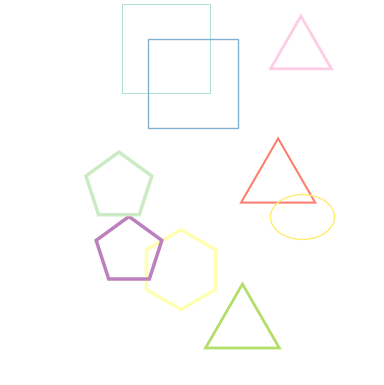[{"shape": "square", "thickness": 0.5, "radius": 0.58, "center": [0.431, 0.873]}, {"shape": "hexagon", "thickness": 2.5, "radius": 0.52, "center": [0.47, 0.3]}, {"shape": "triangle", "thickness": 1.5, "radius": 0.56, "center": [0.722, 0.529]}, {"shape": "square", "thickness": 1, "radius": 0.58, "center": [0.501, 0.783]}, {"shape": "triangle", "thickness": 2, "radius": 0.55, "center": [0.63, 0.151]}, {"shape": "triangle", "thickness": 2, "radius": 0.46, "center": [0.782, 0.867]}, {"shape": "pentagon", "thickness": 2.5, "radius": 0.45, "center": [0.335, 0.348]}, {"shape": "pentagon", "thickness": 2.5, "radius": 0.45, "center": [0.309, 0.515]}, {"shape": "oval", "thickness": 1, "radius": 0.42, "center": [0.786, 0.436]}]